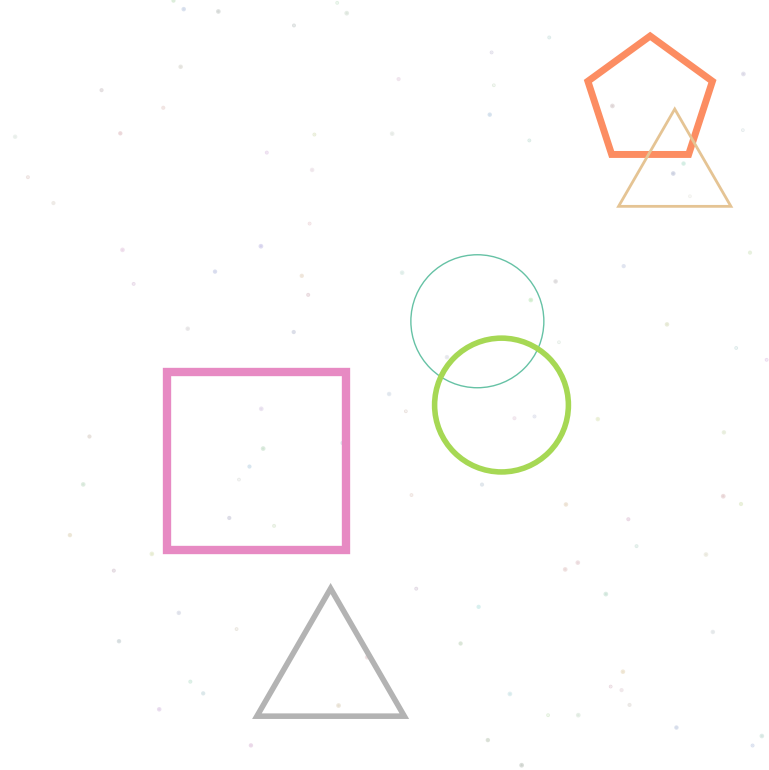[{"shape": "circle", "thickness": 0.5, "radius": 0.43, "center": [0.62, 0.583]}, {"shape": "pentagon", "thickness": 2.5, "radius": 0.43, "center": [0.844, 0.868]}, {"shape": "square", "thickness": 3, "radius": 0.58, "center": [0.333, 0.401]}, {"shape": "circle", "thickness": 2, "radius": 0.43, "center": [0.651, 0.474]}, {"shape": "triangle", "thickness": 1, "radius": 0.42, "center": [0.876, 0.774]}, {"shape": "triangle", "thickness": 2, "radius": 0.55, "center": [0.429, 0.125]}]